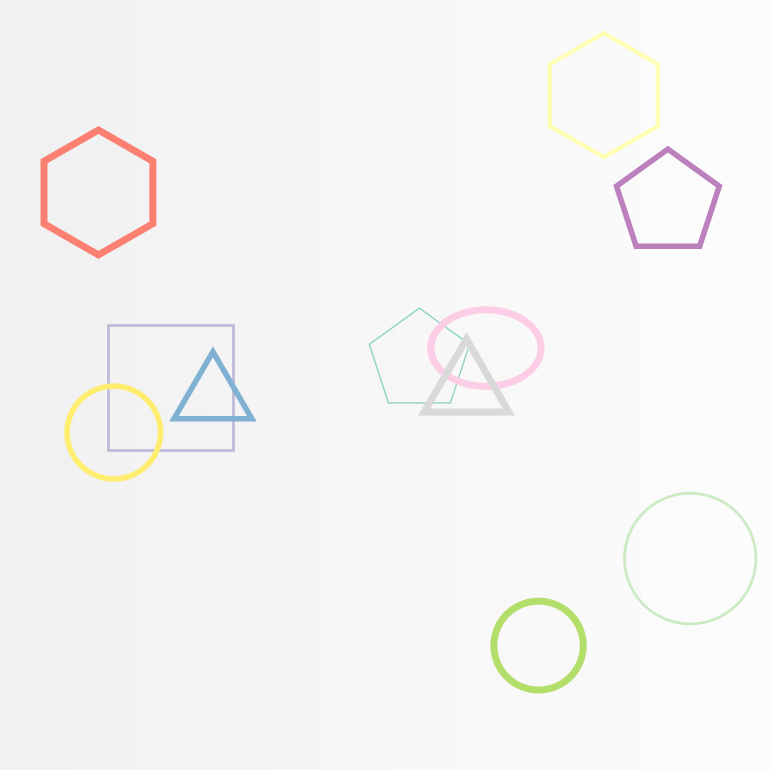[{"shape": "pentagon", "thickness": 0.5, "radius": 0.34, "center": [0.541, 0.532]}, {"shape": "hexagon", "thickness": 1.5, "radius": 0.4, "center": [0.779, 0.876]}, {"shape": "square", "thickness": 1, "radius": 0.4, "center": [0.22, 0.497]}, {"shape": "hexagon", "thickness": 2.5, "radius": 0.41, "center": [0.127, 0.75]}, {"shape": "triangle", "thickness": 2, "radius": 0.29, "center": [0.275, 0.485]}, {"shape": "circle", "thickness": 2.5, "radius": 0.29, "center": [0.695, 0.162]}, {"shape": "oval", "thickness": 2.5, "radius": 0.36, "center": [0.627, 0.548]}, {"shape": "triangle", "thickness": 2.5, "radius": 0.32, "center": [0.602, 0.496]}, {"shape": "pentagon", "thickness": 2, "radius": 0.35, "center": [0.862, 0.737]}, {"shape": "circle", "thickness": 1, "radius": 0.42, "center": [0.891, 0.275]}, {"shape": "circle", "thickness": 2, "radius": 0.3, "center": [0.147, 0.438]}]